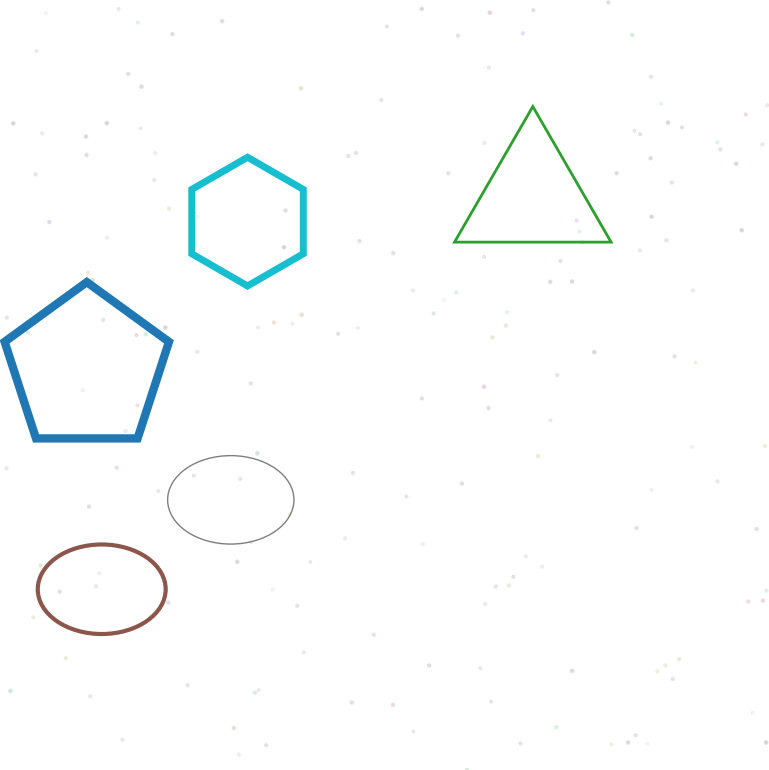[{"shape": "pentagon", "thickness": 3, "radius": 0.56, "center": [0.113, 0.521]}, {"shape": "triangle", "thickness": 1, "radius": 0.59, "center": [0.692, 0.744]}, {"shape": "oval", "thickness": 1.5, "radius": 0.42, "center": [0.132, 0.235]}, {"shape": "oval", "thickness": 0.5, "radius": 0.41, "center": [0.3, 0.351]}, {"shape": "hexagon", "thickness": 2.5, "radius": 0.42, "center": [0.321, 0.712]}]